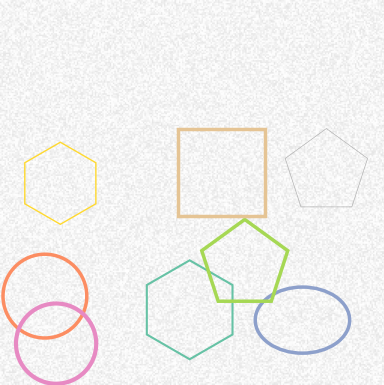[{"shape": "hexagon", "thickness": 1.5, "radius": 0.64, "center": [0.493, 0.195]}, {"shape": "circle", "thickness": 2.5, "radius": 0.54, "center": [0.117, 0.231]}, {"shape": "oval", "thickness": 2.5, "radius": 0.61, "center": [0.786, 0.169]}, {"shape": "circle", "thickness": 3, "radius": 0.52, "center": [0.146, 0.108]}, {"shape": "pentagon", "thickness": 2.5, "radius": 0.59, "center": [0.636, 0.313]}, {"shape": "hexagon", "thickness": 1, "radius": 0.53, "center": [0.157, 0.524]}, {"shape": "square", "thickness": 2.5, "radius": 0.57, "center": [0.576, 0.552]}, {"shape": "pentagon", "thickness": 0.5, "radius": 0.56, "center": [0.848, 0.554]}]